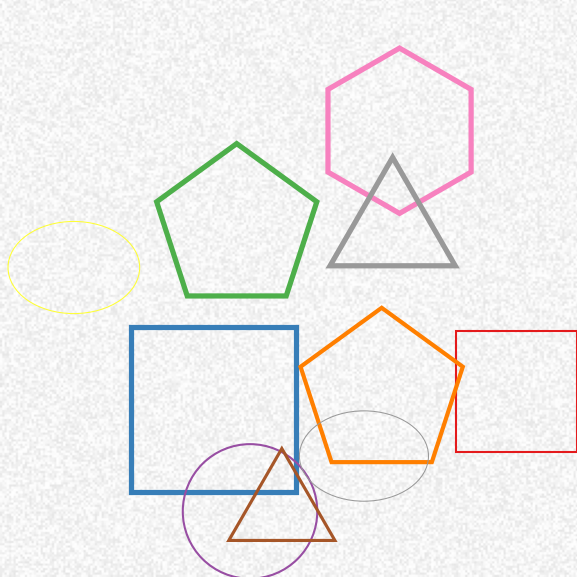[{"shape": "square", "thickness": 1, "radius": 0.52, "center": [0.894, 0.321]}, {"shape": "square", "thickness": 2.5, "radius": 0.71, "center": [0.369, 0.291]}, {"shape": "pentagon", "thickness": 2.5, "radius": 0.73, "center": [0.41, 0.605]}, {"shape": "circle", "thickness": 1, "radius": 0.58, "center": [0.433, 0.114]}, {"shape": "pentagon", "thickness": 2, "radius": 0.74, "center": [0.661, 0.318]}, {"shape": "oval", "thickness": 0.5, "radius": 0.57, "center": [0.128, 0.536]}, {"shape": "triangle", "thickness": 1.5, "radius": 0.53, "center": [0.488, 0.116]}, {"shape": "hexagon", "thickness": 2.5, "radius": 0.72, "center": [0.692, 0.773]}, {"shape": "triangle", "thickness": 2.5, "radius": 0.63, "center": [0.68, 0.601]}, {"shape": "oval", "thickness": 0.5, "radius": 0.56, "center": [0.63, 0.209]}]